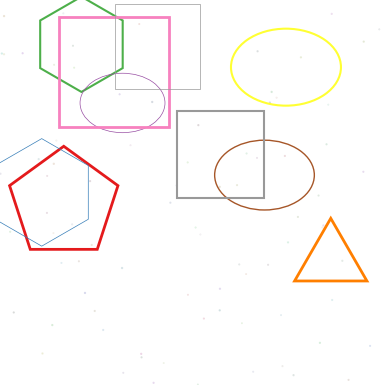[{"shape": "pentagon", "thickness": 2, "radius": 0.74, "center": [0.166, 0.472]}, {"shape": "hexagon", "thickness": 0.5, "radius": 0.7, "center": [0.108, 0.5]}, {"shape": "hexagon", "thickness": 1.5, "radius": 0.62, "center": [0.212, 0.885]}, {"shape": "oval", "thickness": 0.5, "radius": 0.55, "center": [0.318, 0.733]}, {"shape": "triangle", "thickness": 2, "radius": 0.54, "center": [0.859, 0.324]}, {"shape": "oval", "thickness": 1.5, "radius": 0.71, "center": [0.743, 0.826]}, {"shape": "oval", "thickness": 1, "radius": 0.65, "center": [0.687, 0.545]}, {"shape": "square", "thickness": 2, "radius": 0.71, "center": [0.297, 0.813]}, {"shape": "square", "thickness": 0.5, "radius": 0.55, "center": [0.41, 0.88]}, {"shape": "square", "thickness": 1.5, "radius": 0.56, "center": [0.572, 0.599]}]